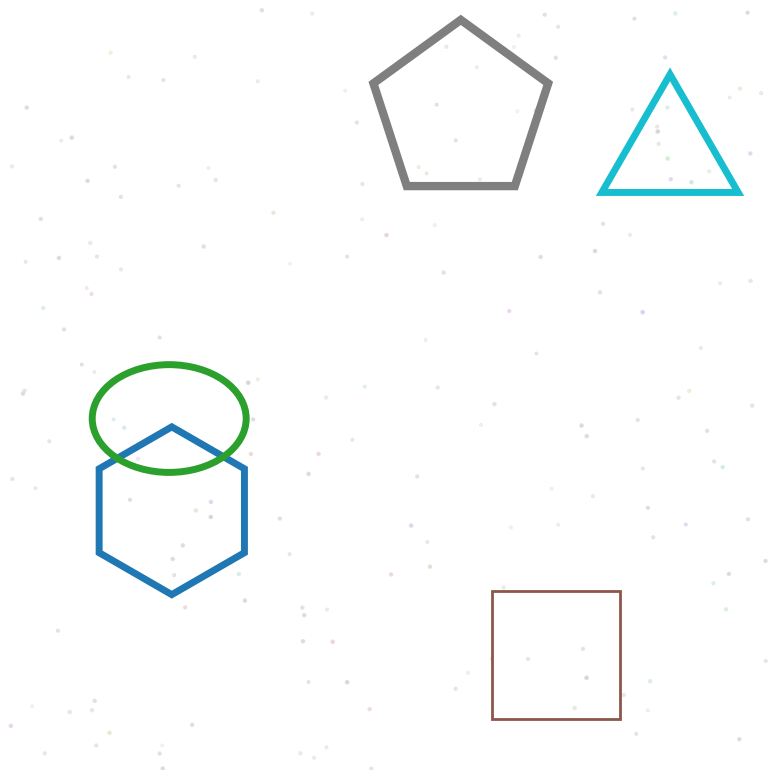[{"shape": "hexagon", "thickness": 2.5, "radius": 0.54, "center": [0.223, 0.337]}, {"shape": "oval", "thickness": 2.5, "radius": 0.5, "center": [0.22, 0.456]}, {"shape": "square", "thickness": 1, "radius": 0.42, "center": [0.722, 0.149]}, {"shape": "pentagon", "thickness": 3, "radius": 0.6, "center": [0.598, 0.855]}, {"shape": "triangle", "thickness": 2.5, "radius": 0.51, "center": [0.87, 0.801]}]